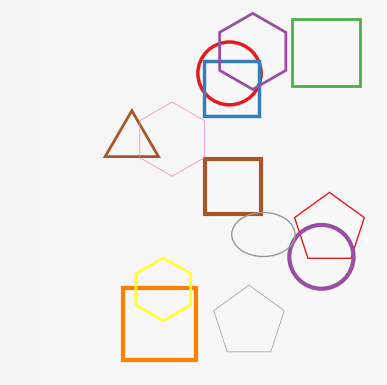[{"shape": "circle", "thickness": 2.5, "radius": 0.41, "center": [0.592, 0.809]}, {"shape": "pentagon", "thickness": 1, "radius": 0.47, "center": [0.85, 0.406]}, {"shape": "square", "thickness": 2.5, "radius": 0.35, "center": [0.597, 0.77]}, {"shape": "square", "thickness": 2, "radius": 0.44, "center": [0.841, 0.864]}, {"shape": "circle", "thickness": 3, "radius": 0.41, "center": [0.829, 0.333]}, {"shape": "hexagon", "thickness": 2, "radius": 0.49, "center": [0.652, 0.867]}, {"shape": "square", "thickness": 3, "radius": 0.47, "center": [0.412, 0.158]}, {"shape": "hexagon", "thickness": 2, "radius": 0.41, "center": [0.421, 0.248]}, {"shape": "square", "thickness": 3, "radius": 0.36, "center": [0.601, 0.515]}, {"shape": "triangle", "thickness": 2, "radius": 0.4, "center": [0.34, 0.633]}, {"shape": "hexagon", "thickness": 0.5, "radius": 0.48, "center": [0.444, 0.639]}, {"shape": "oval", "thickness": 1, "radius": 0.41, "center": [0.68, 0.391]}, {"shape": "pentagon", "thickness": 0.5, "radius": 0.48, "center": [0.643, 0.164]}]